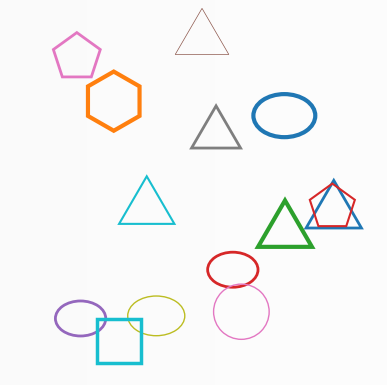[{"shape": "oval", "thickness": 3, "radius": 0.4, "center": [0.734, 0.7]}, {"shape": "triangle", "thickness": 2, "radius": 0.41, "center": [0.861, 0.449]}, {"shape": "hexagon", "thickness": 3, "radius": 0.38, "center": [0.294, 0.737]}, {"shape": "triangle", "thickness": 3, "radius": 0.4, "center": [0.735, 0.399]}, {"shape": "oval", "thickness": 2, "radius": 0.33, "center": [0.601, 0.299]}, {"shape": "pentagon", "thickness": 1.5, "radius": 0.31, "center": [0.858, 0.462]}, {"shape": "oval", "thickness": 2, "radius": 0.32, "center": [0.208, 0.173]}, {"shape": "triangle", "thickness": 0.5, "radius": 0.4, "center": [0.521, 0.898]}, {"shape": "pentagon", "thickness": 2, "radius": 0.32, "center": [0.198, 0.852]}, {"shape": "circle", "thickness": 1, "radius": 0.36, "center": [0.623, 0.19]}, {"shape": "triangle", "thickness": 2, "radius": 0.37, "center": [0.558, 0.652]}, {"shape": "oval", "thickness": 1, "radius": 0.37, "center": [0.403, 0.18]}, {"shape": "square", "thickness": 2.5, "radius": 0.29, "center": [0.307, 0.115]}, {"shape": "triangle", "thickness": 1.5, "radius": 0.41, "center": [0.379, 0.46]}]